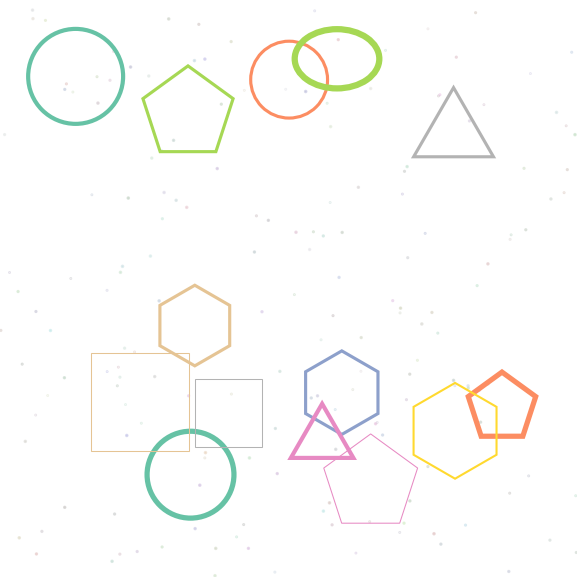[{"shape": "circle", "thickness": 2, "radius": 0.41, "center": [0.131, 0.867]}, {"shape": "circle", "thickness": 2.5, "radius": 0.38, "center": [0.33, 0.177]}, {"shape": "pentagon", "thickness": 2.5, "radius": 0.31, "center": [0.869, 0.293]}, {"shape": "circle", "thickness": 1.5, "radius": 0.33, "center": [0.501, 0.861]}, {"shape": "hexagon", "thickness": 1.5, "radius": 0.36, "center": [0.592, 0.319]}, {"shape": "pentagon", "thickness": 0.5, "radius": 0.43, "center": [0.642, 0.162]}, {"shape": "triangle", "thickness": 2, "radius": 0.31, "center": [0.558, 0.237]}, {"shape": "oval", "thickness": 3, "radius": 0.37, "center": [0.584, 0.897]}, {"shape": "pentagon", "thickness": 1.5, "radius": 0.41, "center": [0.326, 0.803]}, {"shape": "hexagon", "thickness": 1, "radius": 0.41, "center": [0.788, 0.253]}, {"shape": "square", "thickness": 0.5, "radius": 0.42, "center": [0.243, 0.304]}, {"shape": "hexagon", "thickness": 1.5, "radius": 0.35, "center": [0.337, 0.435]}, {"shape": "square", "thickness": 0.5, "radius": 0.29, "center": [0.395, 0.284]}, {"shape": "triangle", "thickness": 1.5, "radius": 0.4, "center": [0.785, 0.768]}]